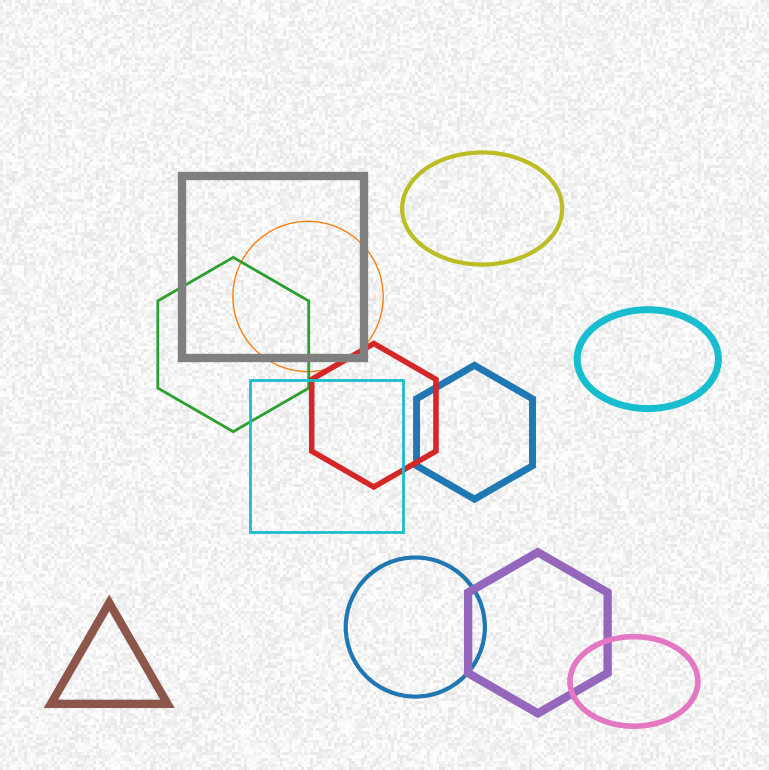[{"shape": "hexagon", "thickness": 2.5, "radius": 0.43, "center": [0.616, 0.439]}, {"shape": "circle", "thickness": 1.5, "radius": 0.45, "center": [0.539, 0.186]}, {"shape": "circle", "thickness": 0.5, "radius": 0.49, "center": [0.4, 0.615]}, {"shape": "hexagon", "thickness": 1, "radius": 0.57, "center": [0.303, 0.553]}, {"shape": "hexagon", "thickness": 2, "radius": 0.47, "center": [0.486, 0.461]}, {"shape": "hexagon", "thickness": 3, "radius": 0.52, "center": [0.699, 0.178]}, {"shape": "triangle", "thickness": 3, "radius": 0.44, "center": [0.142, 0.13]}, {"shape": "oval", "thickness": 2, "radius": 0.42, "center": [0.823, 0.115]}, {"shape": "square", "thickness": 3, "radius": 0.59, "center": [0.355, 0.653]}, {"shape": "oval", "thickness": 1.5, "radius": 0.52, "center": [0.626, 0.729]}, {"shape": "square", "thickness": 1, "radius": 0.49, "center": [0.424, 0.407]}, {"shape": "oval", "thickness": 2.5, "radius": 0.46, "center": [0.841, 0.534]}]